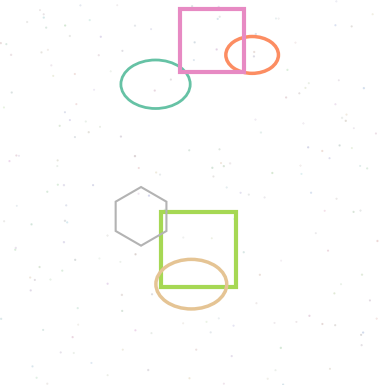[{"shape": "oval", "thickness": 2, "radius": 0.45, "center": [0.404, 0.781]}, {"shape": "oval", "thickness": 2.5, "radius": 0.34, "center": [0.655, 0.857]}, {"shape": "square", "thickness": 3, "radius": 0.41, "center": [0.551, 0.895]}, {"shape": "square", "thickness": 3, "radius": 0.49, "center": [0.515, 0.351]}, {"shape": "oval", "thickness": 2.5, "radius": 0.46, "center": [0.497, 0.262]}, {"shape": "hexagon", "thickness": 1.5, "radius": 0.38, "center": [0.366, 0.438]}]